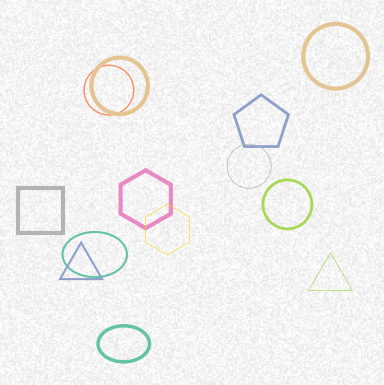[{"shape": "oval", "thickness": 1.5, "radius": 0.42, "center": [0.246, 0.339]}, {"shape": "oval", "thickness": 2.5, "radius": 0.33, "center": [0.322, 0.107]}, {"shape": "circle", "thickness": 1, "radius": 0.32, "center": [0.283, 0.766]}, {"shape": "triangle", "thickness": 1.5, "radius": 0.32, "center": [0.211, 0.307]}, {"shape": "pentagon", "thickness": 2, "radius": 0.37, "center": [0.678, 0.679]}, {"shape": "hexagon", "thickness": 3, "radius": 0.38, "center": [0.379, 0.483]}, {"shape": "circle", "thickness": 2, "radius": 0.32, "center": [0.747, 0.469]}, {"shape": "triangle", "thickness": 0.5, "radius": 0.33, "center": [0.859, 0.278]}, {"shape": "hexagon", "thickness": 0.5, "radius": 0.33, "center": [0.435, 0.404]}, {"shape": "circle", "thickness": 3, "radius": 0.42, "center": [0.872, 0.854]}, {"shape": "circle", "thickness": 3, "radius": 0.37, "center": [0.311, 0.777]}, {"shape": "circle", "thickness": 0.5, "radius": 0.29, "center": [0.647, 0.568]}, {"shape": "square", "thickness": 3, "radius": 0.29, "center": [0.105, 0.453]}]